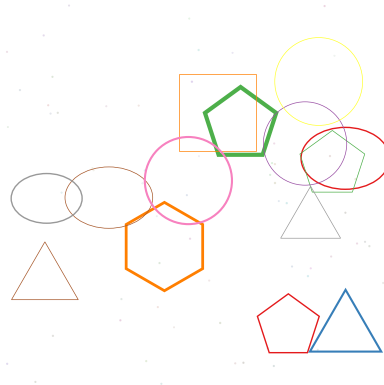[{"shape": "oval", "thickness": 1, "radius": 0.57, "center": [0.897, 0.589]}, {"shape": "pentagon", "thickness": 1, "radius": 0.42, "center": [0.749, 0.152]}, {"shape": "triangle", "thickness": 1.5, "radius": 0.53, "center": [0.898, 0.14]}, {"shape": "pentagon", "thickness": 0.5, "radius": 0.44, "center": [0.863, 0.573]}, {"shape": "pentagon", "thickness": 3, "radius": 0.49, "center": [0.625, 0.677]}, {"shape": "circle", "thickness": 0.5, "radius": 0.54, "center": [0.792, 0.627]}, {"shape": "square", "thickness": 0.5, "radius": 0.5, "center": [0.565, 0.708]}, {"shape": "hexagon", "thickness": 2, "radius": 0.57, "center": [0.427, 0.36]}, {"shape": "circle", "thickness": 0.5, "radius": 0.57, "center": [0.828, 0.788]}, {"shape": "oval", "thickness": 0.5, "radius": 0.57, "center": [0.283, 0.487]}, {"shape": "triangle", "thickness": 0.5, "radius": 0.5, "center": [0.117, 0.272]}, {"shape": "circle", "thickness": 1.5, "radius": 0.57, "center": [0.489, 0.531]}, {"shape": "oval", "thickness": 1, "radius": 0.46, "center": [0.121, 0.485]}, {"shape": "triangle", "thickness": 0.5, "radius": 0.45, "center": [0.807, 0.426]}]